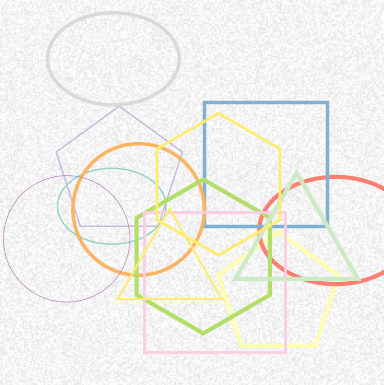[{"shape": "oval", "thickness": 1, "radius": 0.7, "center": [0.29, 0.464]}, {"shape": "pentagon", "thickness": 3, "radius": 0.82, "center": [0.723, 0.234]}, {"shape": "pentagon", "thickness": 1, "radius": 0.86, "center": [0.31, 0.552]}, {"shape": "oval", "thickness": 3, "radius": 0.99, "center": [0.872, 0.401]}, {"shape": "square", "thickness": 2.5, "radius": 0.8, "center": [0.69, 0.574]}, {"shape": "circle", "thickness": 2.5, "radius": 0.85, "center": [0.36, 0.456]}, {"shape": "hexagon", "thickness": 3, "radius": 1.0, "center": [0.528, 0.334]}, {"shape": "square", "thickness": 2, "radius": 0.91, "center": [0.557, 0.268]}, {"shape": "oval", "thickness": 2.5, "radius": 0.86, "center": [0.295, 0.847]}, {"shape": "circle", "thickness": 0.5, "radius": 0.82, "center": [0.173, 0.38]}, {"shape": "triangle", "thickness": 3, "radius": 0.92, "center": [0.771, 0.367]}, {"shape": "triangle", "thickness": 1.5, "radius": 0.78, "center": [0.441, 0.301]}, {"shape": "hexagon", "thickness": 2, "radius": 0.92, "center": [0.567, 0.521]}]